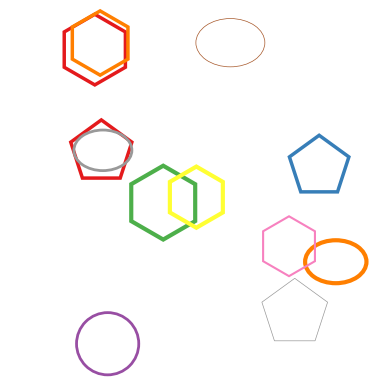[{"shape": "hexagon", "thickness": 2.5, "radius": 0.46, "center": [0.246, 0.871]}, {"shape": "pentagon", "thickness": 2.5, "radius": 0.42, "center": [0.263, 0.605]}, {"shape": "pentagon", "thickness": 2.5, "radius": 0.41, "center": [0.829, 0.567]}, {"shape": "hexagon", "thickness": 3, "radius": 0.48, "center": [0.424, 0.474]}, {"shape": "circle", "thickness": 2, "radius": 0.4, "center": [0.28, 0.107]}, {"shape": "hexagon", "thickness": 2.5, "radius": 0.42, "center": [0.26, 0.888]}, {"shape": "oval", "thickness": 3, "radius": 0.4, "center": [0.872, 0.32]}, {"shape": "hexagon", "thickness": 3, "radius": 0.4, "center": [0.51, 0.488]}, {"shape": "oval", "thickness": 0.5, "radius": 0.45, "center": [0.598, 0.889]}, {"shape": "hexagon", "thickness": 1.5, "radius": 0.39, "center": [0.751, 0.36]}, {"shape": "oval", "thickness": 2, "radius": 0.38, "center": [0.267, 0.61]}, {"shape": "pentagon", "thickness": 0.5, "radius": 0.45, "center": [0.766, 0.187]}]